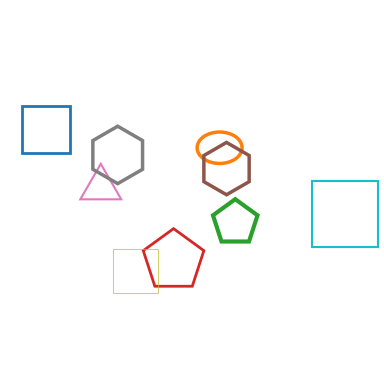[{"shape": "square", "thickness": 2, "radius": 0.31, "center": [0.12, 0.664]}, {"shape": "oval", "thickness": 2.5, "radius": 0.29, "center": [0.57, 0.616]}, {"shape": "pentagon", "thickness": 3, "radius": 0.3, "center": [0.611, 0.422]}, {"shape": "pentagon", "thickness": 2, "radius": 0.41, "center": [0.451, 0.323]}, {"shape": "hexagon", "thickness": 2.5, "radius": 0.34, "center": [0.588, 0.562]}, {"shape": "triangle", "thickness": 1.5, "radius": 0.31, "center": [0.262, 0.513]}, {"shape": "hexagon", "thickness": 2.5, "radius": 0.37, "center": [0.306, 0.598]}, {"shape": "square", "thickness": 0.5, "radius": 0.29, "center": [0.351, 0.297]}, {"shape": "square", "thickness": 1.5, "radius": 0.43, "center": [0.895, 0.444]}]